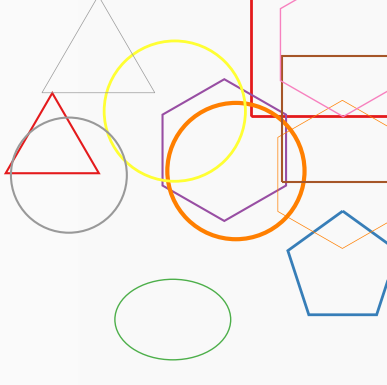[{"shape": "square", "thickness": 2, "radius": 0.94, "center": [0.836, 0.887]}, {"shape": "triangle", "thickness": 1.5, "radius": 0.69, "center": [0.135, 0.619]}, {"shape": "pentagon", "thickness": 2, "radius": 0.74, "center": [0.884, 0.303]}, {"shape": "oval", "thickness": 1, "radius": 0.75, "center": [0.446, 0.17]}, {"shape": "hexagon", "thickness": 1.5, "radius": 0.92, "center": [0.579, 0.61]}, {"shape": "hexagon", "thickness": 0.5, "radius": 0.96, "center": [0.884, 0.547]}, {"shape": "circle", "thickness": 3, "radius": 0.89, "center": [0.609, 0.556]}, {"shape": "circle", "thickness": 2, "radius": 0.91, "center": [0.451, 0.711]}, {"shape": "square", "thickness": 1.5, "radius": 0.82, "center": [0.892, 0.691]}, {"shape": "hexagon", "thickness": 1, "radius": 0.93, "center": [0.886, 0.884]}, {"shape": "triangle", "thickness": 0.5, "radius": 0.84, "center": [0.254, 0.843]}, {"shape": "circle", "thickness": 1.5, "radius": 0.75, "center": [0.178, 0.545]}]